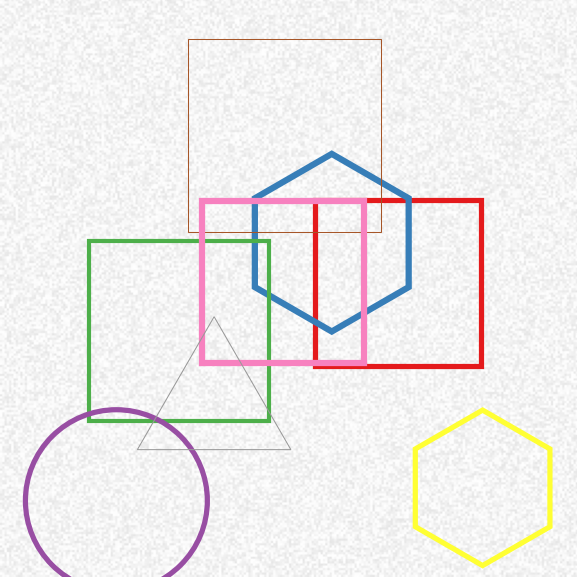[{"shape": "square", "thickness": 2.5, "radius": 0.72, "center": [0.689, 0.509]}, {"shape": "hexagon", "thickness": 3, "radius": 0.77, "center": [0.574, 0.579]}, {"shape": "square", "thickness": 2, "radius": 0.78, "center": [0.309, 0.426]}, {"shape": "circle", "thickness": 2.5, "radius": 0.79, "center": [0.202, 0.132]}, {"shape": "hexagon", "thickness": 2.5, "radius": 0.67, "center": [0.836, 0.154]}, {"shape": "square", "thickness": 0.5, "radius": 0.84, "center": [0.493, 0.764]}, {"shape": "square", "thickness": 3, "radius": 0.7, "center": [0.49, 0.511]}, {"shape": "triangle", "thickness": 0.5, "radius": 0.77, "center": [0.371, 0.297]}]